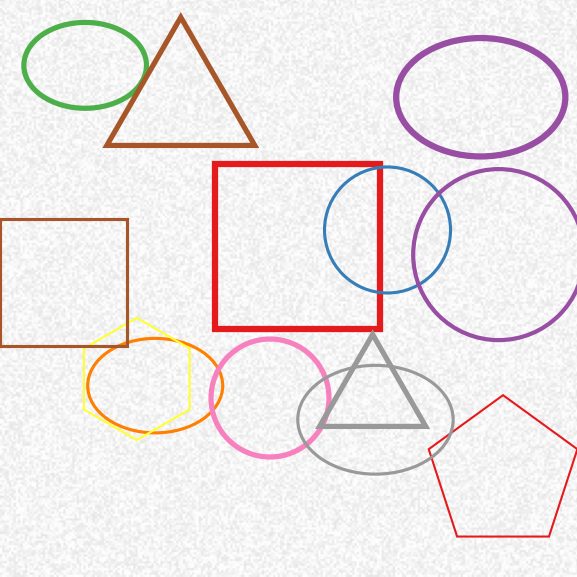[{"shape": "square", "thickness": 3, "radius": 0.71, "center": [0.515, 0.573]}, {"shape": "pentagon", "thickness": 1, "radius": 0.68, "center": [0.871, 0.18]}, {"shape": "circle", "thickness": 1.5, "radius": 0.55, "center": [0.671, 0.601]}, {"shape": "oval", "thickness": 2.5, "radius": 0.53, "center": [0.147, 0.886]}, {"shape": "oval", "thickness": 3, "radius": 0.73, "center": [0.832, 0.831]}, {"shape": "circle", "thickness": 2, "radius": 0.74, "center": [0.864, 0.558]}, {"shape": "oval", "thickness": 1.5, "radius": 0.58, "center": [0.269, 0.331]}, {"shape": "hexagon", "thickness": 1, "radius": 0.53, "center": [0.237, 0.343]}, {"shape": "triangle", "thickness": 2.5, "radius": 0.74, "center": [0.313, 0.821]}, {"shape": "square", "thickness": 1.5, "radius": 0.55, "center": [0.11, 0.509]}, {"shape": "circle", "thickness": 2.5, "radius": 0.51, "center": [0.468, 0.31]}, {"shape": "oval", "thickness": 1.5, "radius": 0.67, "center": [0.65, 0.272]}, {"shape": "triangle", "thickness": 2.5, "radius": 0.53, "center": [0.645, 0.314]}]